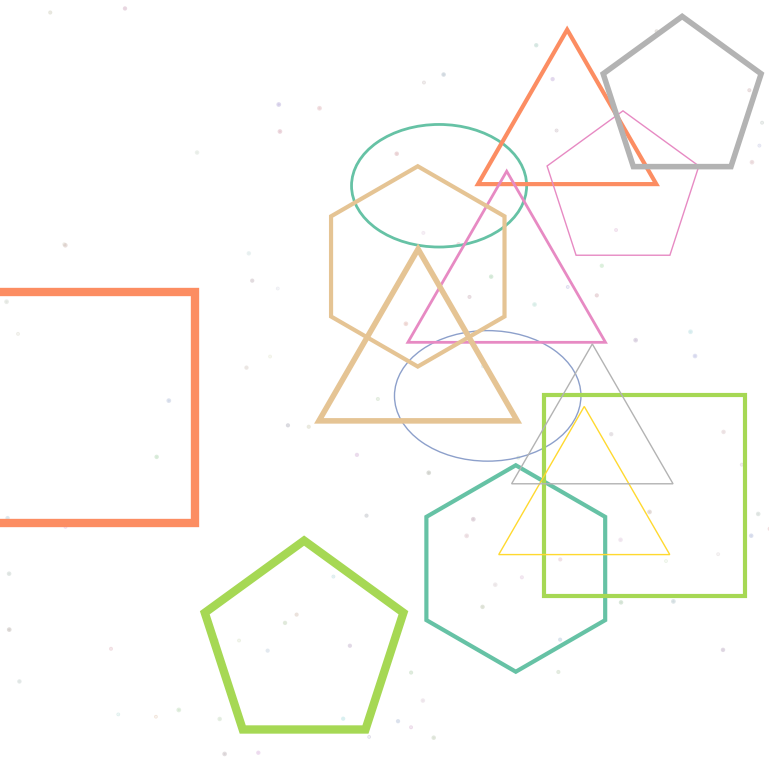[{"shape": "hexagon", "thickness": 1.5, "radius": 0.67, "center": [0.67, 0.262]}, {"shape": "oval", "thickness": 1, "radius": 0.57, "center": [0.57, 0.759]}, {"shape": "triangle", "thickness": 1.5, "radius": 0.67, "center": [0.737, 0.828]}, {"shape": "square", "thickness": 3, "radius": 0.75, "center": [0.104, 0.471]}, {"shape": "oval", "thickness": 0.5, "radius": 0.61, "center": [0.633, 0.486]}, {"shape": "pentagon", "thickness": 0.5, "radius": 0.52, "center": [0.809, 0.752]}, {"shape": "triangle", "thickness": 1, "radius": 0.74, "center": [0.658, 0.629]}, {"shape": "square", "thickness": 1.5, "radius": 0.65, "center": [0.837, 0.356]}, {"shape": "pentagon", "thickness": 3, "radius": 0.68, "center": [0.395, 0.162]}, {"shape": "triangle", "thickness": 0.5, "radius": 0.64, "center": [0.759, 0.344]}, {"shape": "hexagon", "thickness": 1.5, "radius": 0.65, "center": [0.543, 0.654]}, {"shape": "triangle", "thickness": 2, "radius": 0.74, "center": [0.543, 0.528]}, {"shape": "pentagon", "thickness": 2, "radius": 0.54, "center": [0.886, 0.871]}, {"shape": "triangle", "thickness": 0.5, "radius": 0.61, "center": [0.769, 0.432]}]